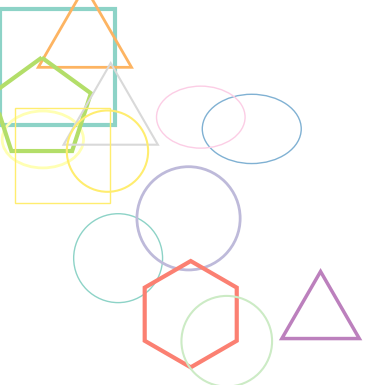[{"shape": "square", "thickness": 3, "radius": 0.75, "center": [0.149, 0.826]}, {"shape": "circle", "thickness": 1, "radius": 0.58, "center": [0.307, 0.329]}, {"shape": "oval", "thickness": 2, "radius": 0.53, "center": [0.111, 0.638]}, {"shape": "circle", "thickness": 2, "radius": 0.67, "center": [0.49, 0.433]}, {"shape": "hexagon", "thickness": 3, "radius": 0.69, "center": [0.495, 0.184]}, {"shape": "oval", "thickness": 1, "radius": 0.64, "center": [0.654, 0.665]}, {"shape": "triangle", "thickness": 2, "radius": 0.7, "center": [0.221, 0.895]}, {"shape": "pentagon", "thickness": 3, "radius": 0.67, "center": [0.108, 0.716]}, {"shape": "oval", "thickness": 1, "radius": 0.58, "center": [0.522, 0.696]}, {"shape": "triangle", "thickness": 1.5, "radius": 0.71, "center": [0.288, 0.695]}, {"shape": "triangle", "thickness": 2.5, "radius": 0.58, "center": [0.833, 0.179]}, {"shape": "circle", "thickness": 1.5, "radius": 0.59, "center": [0.589, 0.114]}, {"shape": "circle", "thickness": 1.5, "radius": 0.53, "center": [0.279, 0.607]}, {"shape": "square", "thickness": 1, "radius": 0.62, "center": [0.162, 0.596]}]